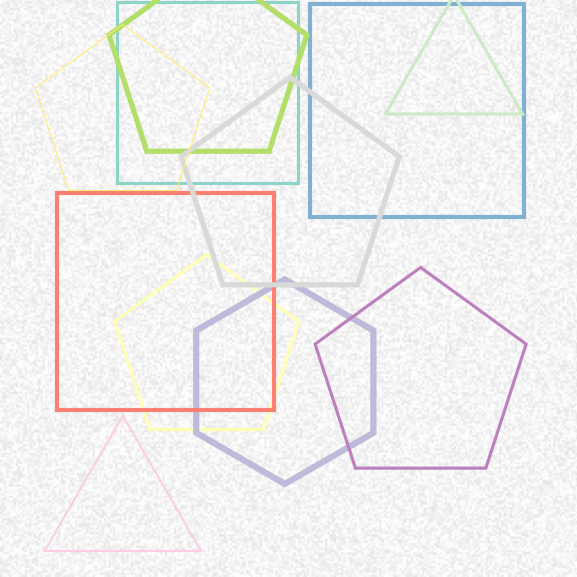[{"shape": "square", "thickness": 1.5, "radius": 0.78, "center": [0.359, 0.839]}, {"shape": "pentagon", "thickness": 1.5, "radius": 0.84, "center": [0.358, 0.391]}, {"shape": "hexagon", "thickness": 3, "radius": 0.89, "center": [0.493, 0.338]}, {"shape": "square", "thickness": 2, "radius": 0.94, "center": [0.286, 0.477]}, {"shape": "square", "thickness": 2, "radius": 0.92, "center": [0.722, 0.808]}, {"shape": "pentagon", "thickness": 2.5, "radius": 0.9, "center": [0.36, 0.883]}, {"shape": "triangle", "thickness": 1, "radius": 0.78, "center": [0.213, 0.123]}, {"shape": "pentagon", "thickness": 2.5, "radius": 0.99, "center": [0.503, 0.667]}, {"shape": "pentagon", "thickness": 1.5, "radius": 0.96, "center": [0.728, 0.344]}, {"shape": "triangle", "thickness": 1.5, "radius": 0.69, "center": [0.786, 0.87]}, {"shape": "pentagon", "thickness": 0.5, "radius": 0.79, "center": [0.212, 0.798]}]